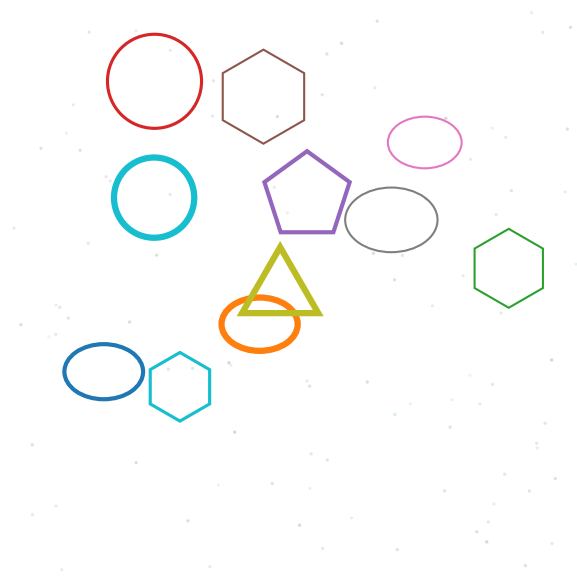[{"shape": "oval", "thickness": 2, "radius": 0.34, "center": [0.18, 0.356]}, {"shape": "oval", "thickness": 3, "radius": 0.33, "center": [0.45, 0.438]}, {"shape": "hexagon", "thickness": 1, "radius": 0.34, "center": [0.881, 0.535]}, {"shape": "circle", "thickness": 1.5, "radius": 0.41, "center": [0.268, 0.858]}, {"shape": "pentagon", "thickness": 2, "radius": 0.39, "center": [0.532, 0.66]}, {"shape": "hexagon", "thickness": 1, "radius": 0.41, "center": [0.456, 0.832]}, {"shape": "oval", "thickness": 1, "radius": 0.32, "center": [0.735, 0.752]}, {"shape": "oval", "thickness": 1, "radius": 0.4, "center": [0.678, 0.618]}, {"shape": "triangle", "thickness": 3, "radius": 0.38, "center": [0.485, 0.495]}, {"shape": "hexagon", "thickness": 1.5, "radius": 0.3, "center": [0.312, 0.329]}, {"shape": "circle", "thickness": 3, "radius": 0.35, "center": [0.267, 0.657]}]